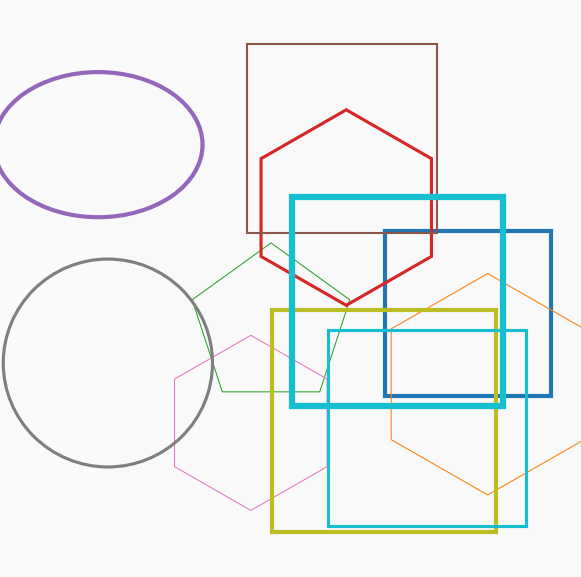[{"shape": "square", "thickness": 2, "radius": 0.72, "center": [0.806, 0.457]}, {"shape": "hexagon", "thickness": 0.5, "radius": 0.96, "center": [0.839, 0.334]}, {"shape": "pentagon", "thickness": 0.5, "radius": 0.71, "center": [0.466, 0.436]}, {"shape": "hexagon", "thickness": 1.5, "radius": 0.85, "center": [0.596, 0.64]}, {"shape": "oval", "thickness": 2, "radius": 0.9, "center": [0.169, 0.749]}, {"shape": "square", "thickness": 1, "radius": 0.82, "center": [0.589, 0.759]}, {"shape": "hexagon", "thickness": 0.5, "radius": 0.76, "center": [0.432, 0.267]}, {"shape": "circle", "thickness": 1.5, "radius": 0.9, "center": [0.186, 0.371]}, {"shape": "square", "thickness": 2, "radius": 0.96, "center": [0.661, 0.27]}, {"shape": "square", "thickness": 3, "radius": 0.91, "center": [0.684, 0.477]}, {"shape": "square", "thickness": 1.5, "radius": 0.85, "center": [0.734, 0.258]}]